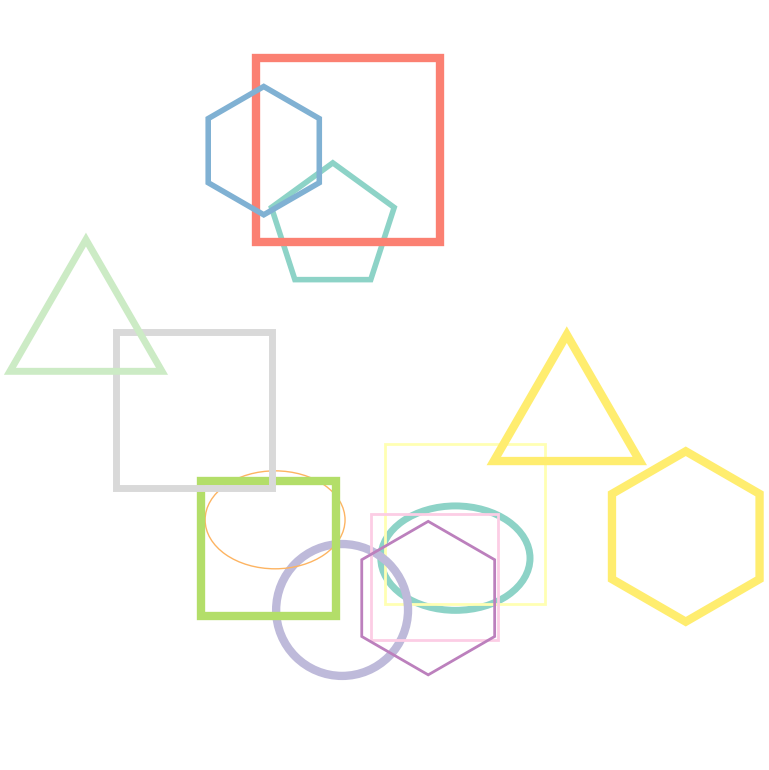[{"shape": "oval", "thickness": 2.5, "radius": 0.48, "center": [0.591, 0.275]}, {"shape": "pentagon", "thickness": 2, "radius": 0.42, "center": [0.432, 0.705]}, {"shape": "square", "thickness": 1, "radius": 0.52, "center": [0.604, 0.319]}, {"shape": "circle", "thickness": 3, "radius": 0.43, "center": [0.444, 0.208]}, {"shape": "square", "thickness": 3, "radius": 0.6, "center": [0.452, 0.805]}, {"shape": "hexagon", "thickness": 2, "radius": 0.42, "center": [0.343, 0.804]}, {"shape": "oval", "thickness": 0.5, "radius": 0.45, "center": [0.357, 0.325]}, {"shape": "square", "thickness": 3, "radius": 0.44, "center": [0.348, 0.288]}, {"shape": "square", "thickness": 1, "radius": 0.41, "center": [0.564, 0.251]}, {"shape": "square", "thickness": 2.5, "radius": 0.51, "center": [0.251, 0.468]}, {"shape": "hexagon", "thickness": 1, "radius": 0.5, "center": [0.556, 0.223]}, {"shape": "triangle", "thickness": 2.5, "radius": 0.57, "center": [0.112, 0.575]}, {"shape": "hexagon", "thickness": 3, "radius": 0.55, "center": [0.891, 0.303]}, {"shape": "triangle", "thickness": 3, "radius": 0.55, "center": [0.736, 0.456]}]